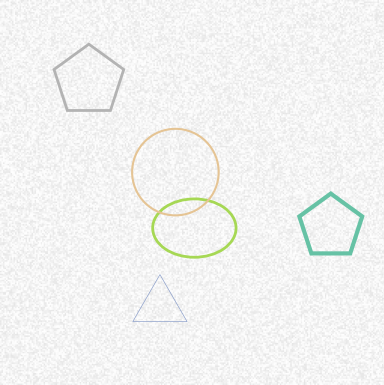[{"shape": "pentagon", "thickness": 3, "radius": 0.43, "center": [0.859, 0.411]}, {"shape": "triangle", "thickness": 0.5, "radius": 0.41, "center": [0.415, 0.205]}, {"shape": "oval", "thickness": 2, "radius": 0.54, "center": [0.505, 0.408]}, {"shape": "circle", "thickness": 1.5, "radius": 0.56, "center": [0.456, 0.553]}, {"shape": "pentagon", "thickness": 2, "radius": 0.48, "center": [0.231, 0.79]}]